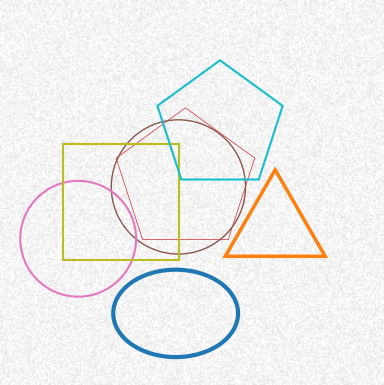[{"shape": "oval", "thickness": 3, "radius": 0.81, "center": [0.456, 0.186]}, {"shape": "triangle", "thickness": 2.5, "radius": 0.75, "center": [0.715, 0.409]}, {"shape": "pentagon", "thickness": 0.5, "radius": 0.95, "center": [0.482, 0.531]}, {"shape": "circle", "thickness": 1, "radius": 0.87, "center": [0.463, 0.514]}, {"shape": "circle", "thickness": 1.5, "radius": 0.75, "center": [0.203, 0.38]}, {"shape": "square", "thickness": 1.5, "radius": 0.76, "center": [0.314, 0.475]}, {"shape": "pentagon", "thickness": 1.5, "radius": 0.86, "center": [0.572, 0.672]}]